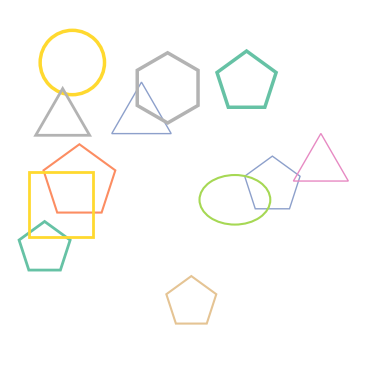[{"shape": "pentagon", "thickness": 2.5, "radius": 0.4, "center": [0.64, 0.787]}, {"shape": "pentagon", "thickness": 2, "radius": 0.35, "center": [0.116, 0.355]}, {"shape": "pentagon", "thickness": 1.5, "radius": 0.49, "center": [0.206, 0.527]}, {"shape": "pentagon", "thickness": 1, "radius": 0.38, "center": [0.707, 0.519]}, {"shape": "triangle", "thickness": 1, "radius": 0.45, "center": [0.367, 0.698]}, {"shape": "triangle", "thickness": 1, "radius": 0.41, "center": [0.833, 0.571]}, {"shape": "oval", "thickness": 1.5, "radius": 0.46, "center": [0.61, 0.481]}, {"shape": "square", "thickness": 2, "radius": 0.42, "center": [0.158, 0.468]}, {"shape": "circle", "thickness": 2.5, "radius": 0.42, "center": [0.188, 0.838]}, {"shape": "pentagon", "thickness": 1.5, "radius": 0.34, "center": [0.497, 0.215]}, {"shape": "hexagon", "thickness": 2.5, "radius": 0.46, "center": [0.435, 0.772]}, {"shape": "triangle", "thickness": 2, "radius": 0.4, "center": [0.163, 0.689]}]